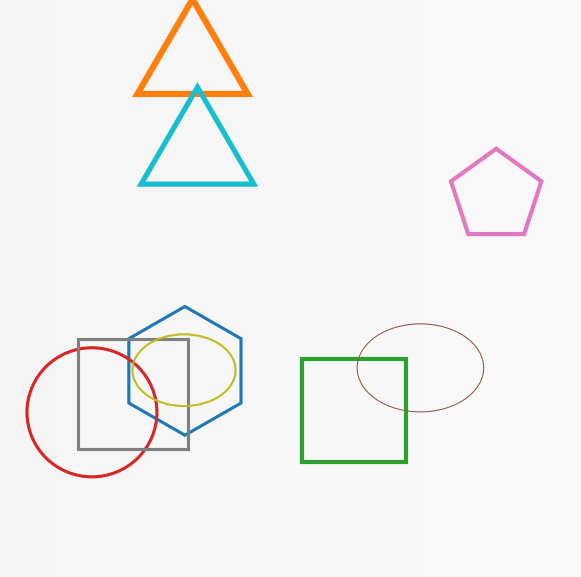[{"shape": "hexagon", "thickness": 1.5, "radius": 0.56, "center": [0.318, 0.357]}, {"shape": "triangle", "thickness": 3, "radius": 0.55, "center": [0.331, 0.891]}, {"shape": "square", "thickness": 2, "radius": 0.45, "center": [0.609, 0.289]}, {"shape": "circle", "thickness": 1.5, "radius": 0.56, "center": [0.158, 0.285]}, {"shape": "oval", "thickness": 0.5, "radius": 0.54, "center": [0.723, 0.362]}, {"shape": "pentagon", "thickness": 2, "radius": 0.41, "center": [0.854, 0.66]}, {"shape": "square", "thickness": 1.5, "radius": 0.47, "center": [0.229, 0.317]}, {"shape": "oval", "thickness": 1, "radius": 0.44, "center": [0.317, 0.358]}, {"shape": "triangle", "thickness": 2.5, "radius": 0.56, "center": [0.34, 0.736]}]